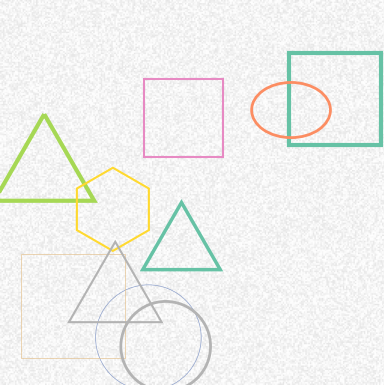[{"shape": "triangle", "thickness": 2.5, "radius": 0.58, "center": [0.471, 0.358]}, {"shape": "square", "thickness": 3, "radius": 0.6, "center": [0.87, 0.743]}, {"shape": "oval", "thickness": 2, "radius": 0.51, "center": [0.756, 0.714]}, {"shape": "circle", "thickness": 0.5, "radius": 0.69, "center": [0.385, 0.123]}, {"shape": "square", "thickness": 1.5, "radius": 0.51, "center": [0.477, 0.693]}, {"shape": "triangle", "thickness": 3, "radius": 0.75, "center": [0.115, 0.554]}, {"shape": "hexagon", "thickness": 1.5, "radius": 0.54, "center": [0.293, 0.456]}, {"shape": "square", "thickness": 0.5, "radius": 0.68, "center": [0.189, 0.206]}, {"shape": "circle", "thickness": 2, "radius": 0.58, "center": [0.43, 0.101]}, {"shape": "triangle", "thickness": 1.5, "radius": 0.7, "center": [0.299, 0.233]}]